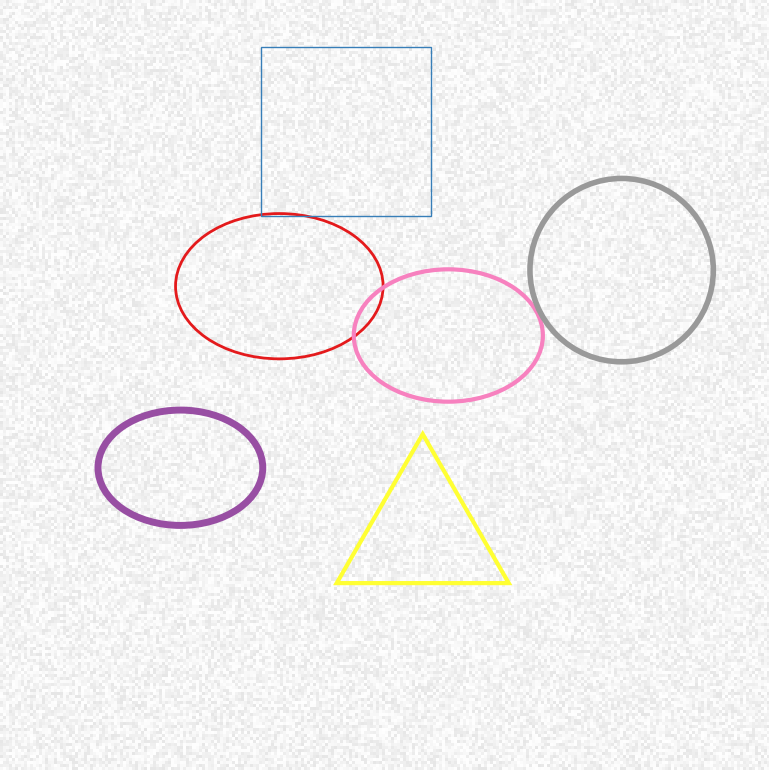[{"shape": "oval", "thickness": 1, "radius": 0.67, "center": [0.363, 0.628]}, {"shape": "square", "thickness": 0.5, "radius": 0.55, "center": [0.449, 0.829]}, {"shape": "oval", "thickness": 2.5, "radius": 0.53, "center": [0.234, 0.393]}, {"shape": "triangle", "thickness": 1.5, "radius": 0.65, "center": [0.549, 0.307]}, {"shape": "oval", "thickness": 1.5, "radius": 0.61, "center": [0.582, 0.564]}, {"shape": "circle", "thickness": 2, "radius": 0.6, "center": [0.807, 0.649]}]